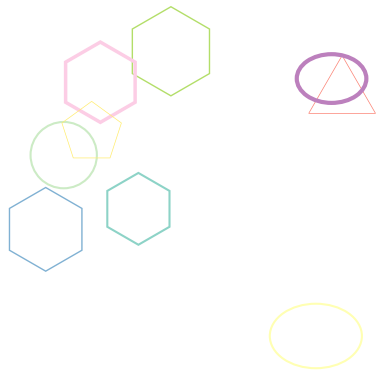[{"shape": "hexagon", "thickness": 1.5, "radius": 0.47, "center": [0.359, 0.458]}, {"shape": "oval", "thickness": 1.5, "radius": 0.6, "center": [0.82, 0.127]}, {"shape": "triangle", "thickness": 0.5, "radius": 0.5, "center": [0.889, 0.756]}, {"shape": "hexagon", "thickness": 1, "radius": 0.54, "center": [0.119, 0.404]}, {"shape": "hexagon", "thickness": 1, "radius": 0.58, "center": [0.444, 0.867]}, {"shape": "hexagon", "thickness": 2.5, "radius": 0.52, "center": [0.261, 0.786]}, {"shape": "oval", "thickness": 3, "radius": 0.45, "center": [0.861, 0.796]}, {"shape": "circle", "thickness": 1.5, "radius": 0.43, "center": [0.165, 0.597]}, {"shape": "pentagon", "thickness": 0.5, "radius": 0.41, "center": [0.238, 0.655]}]